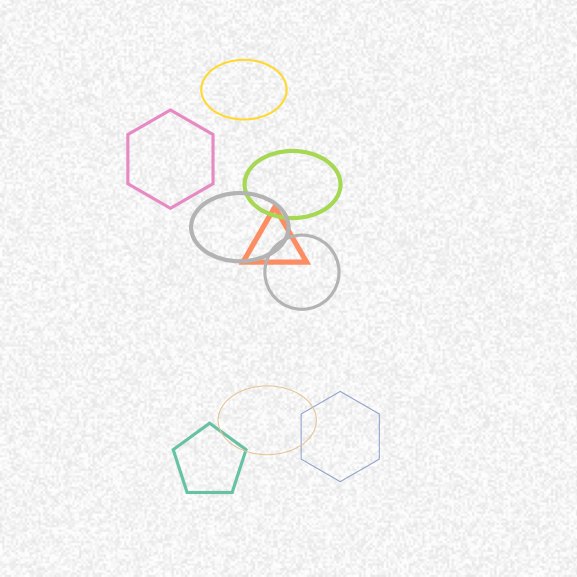[{"shape": "pentagon", "thickness": 1.5, "radius": 0.33, "center": [0.363, 0.2]}, {"shape": "triangle", "thickness": 2.5, "radius": 0.32, "center": [0.476, 0.577]}, {"shape": "hexagon", "thickness": 0.5, "radius": 0.39, "center": [0.589, 0.243]}, {"shape": "hexagon", "thickness": 1.5, "radius": 0.43, "center": [0.295, 0.724]}, {"shape": "oval", "thickness": 2, "radius": 0.42, "center": [0.507, 0.68]}, {"shape": "oval", "thickness": 1, "radius": 0.37, "center": [0.422, 0.844]}, {"shape": "oval", "thickness": 0.5, "radius": 0.43, "center": [0.463, 0.271]}, {"shape": "oval", "thickness": 2, "radius": 0.42, "center": [0.415, 0.606]}, {"shape": "circle", "thickness": 1.5, "radius": 0.32, "center": [0.523, 0.528]}]